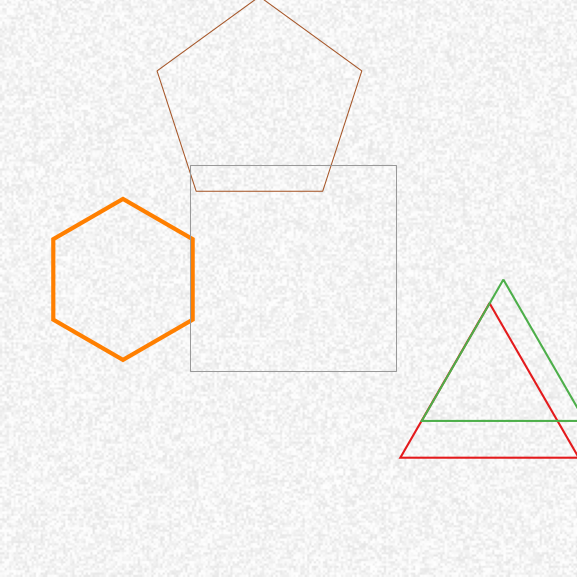[{"shape": "triangle", "thickness": 1, "radius": 0.89, "center": [0.848, 0.296]}, {"shape": "triangle", "thickness": 1, "radius": 0.82, "center": [0.872, 0.352]}, {"shape": "hexagon", "thickness": 2, "radius": 0.7, "center": [0.213, 0.515]}, {"shape": "pentagon", "thickness": 0.5, "radius": 0.93, "center": [0.449, 0.819]}, {"shape": "square", "thickness": 0.5, "radius": 0.89, "center": [0.507, 0.535]}]